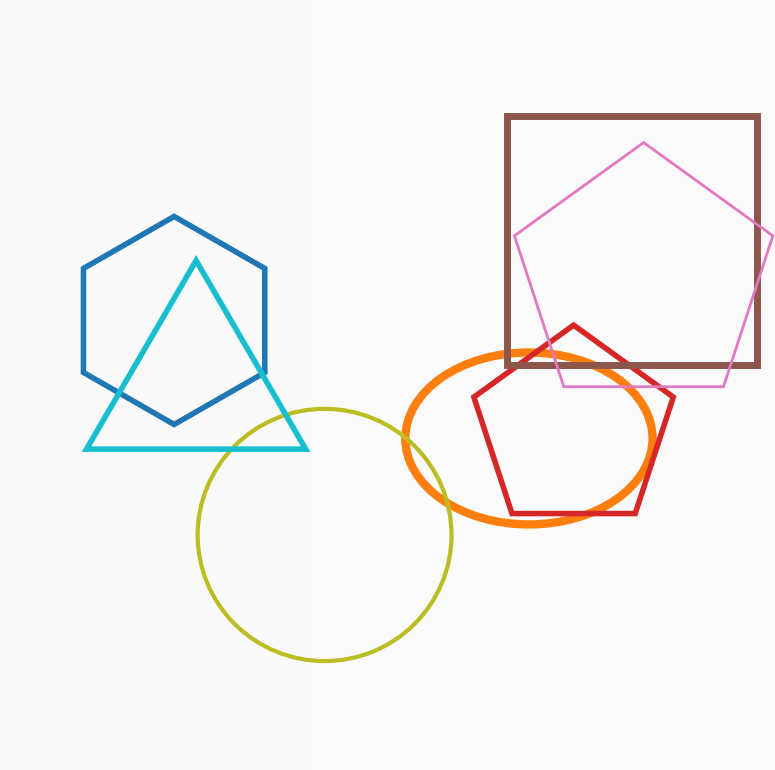[{"shape": "hexagon", "thickness": 2, "radius": 0.68, "center": [0.225, 0.584]}, {"shape": "oval", "thickness": 3, "radius": 0.8, "center": [0.683, 0.431]}, {"shape": "pentagon", "thickness": 2, "radius": 0.68, "center": [0.74, 0.442]}, {"shape": "square", "thickness": 2.5, "radius": 0.81, "center": [0.815, 0.687]}, {"shape": "pentagon", "thickness": 1, "radius": 0.88, "center": [0.831, 0.64]}, {"shape": "circle", "thickness": 1.5, "radius": 0.82, "center": [0.419, 0.305]}, {"shape": "triangle", "thickness": 2, "radius": 0.82, "center": [0.253, 0.498]}]